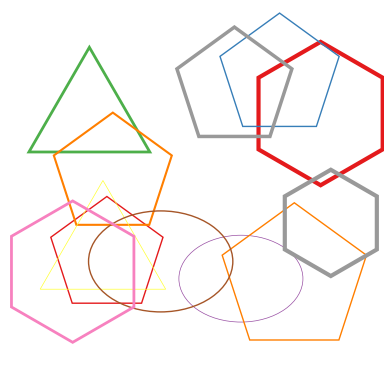[{"shape": "hexagon", "thickness": 3, "radius": 0.93, "center": [0.833, 0.705]}, {"shape": "pentagon", "thickness": 1, "radius": 0.77, "center": [0.278, 0.336]}, {"shape": "pentagon", "thickness": 1, "radius": 0.81, "center": [0.726, 0.803]}, {"shape": "triangle", "thickness": 2, "radius": 0.91, "center": [0.232, 0.696]}, {"shape": "oval", "thickness": 0.5, "radius": 0.81, "center": [0.626, 0.276]}, {"shape": "pentagon", "thickness": 1.5, "radius": 0.81, "center": [0.293, 0.546]}, {"shape": "pentagon", "thickness": 1, "radius": 0.98, "center": [0.764, 0.276]}, {"shape": "triangle", "thickness": 0.5, "radius": 0.94, "center": [0.267, 0.343]}, {"shape": "oval", "thickness": 1, "radius": 0.94, "center": [0.417, 0.321]}, {"shape": "hexagon", "thickness": 2, "radius": 0.92, "center": [0.189, 0.294]}, {"shape": "pentagon", "thickness": 2.5, "radius": 0.79, "center": [0.609, 0.773]}, {"shape": "hexagon", "thickness": 3, "radius": 0.69, "center": [0.859, 0.421]}]